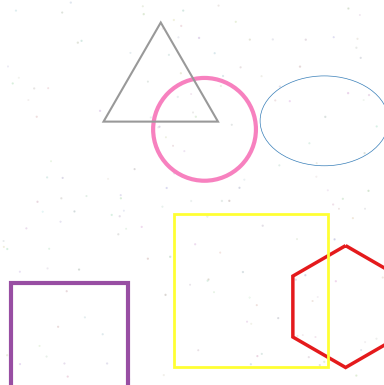[{"shape": "hexagon", "thickness": 2.5, "radius": 0.79, "center": [0.898, 0.204]}, {"shape": "oval", "thickness": 0.5, "radius": 0.83, "center": [0.842, 0.686]}, {"shape": "square", "thickness": 3, "radius": 0.76, "center": [0.181, 0.112]}, {"shape": "square", "thickness": 2, "radius": 1.0, "center": [0.652, 0.245]}, {"shape": "circle", "thickness": 3, "radius": 0.67, "center": [0.531, 0.664]}, {"shape": "triangle", "thickness": 1.5, "radius": 0.86, "center": [0.418, 0.77]}]